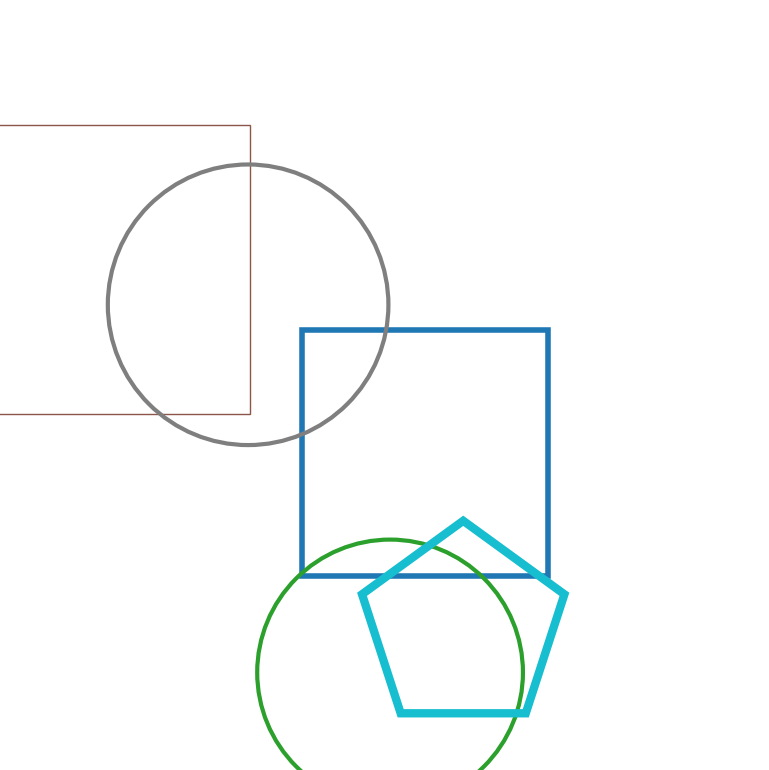[{"shape": "square", "thickness": 2, "radius": 0.8, "center": [0.552, 0.411]}, {"shape": "circle", "thickness": 1.5, "radius": 0.86, "center": [0.507, 0.127]}, {"shape": "square", "thickness": 0.5, "radius": 0.94, "center": [0.137, 0.65]}, {"shape": "circle", "thickness": 1.5, "radius": 0.91, "center": [0.322, 0.604]}, {"shape": "pentagon", "thickness": 3, "radius": 0.69, "center": [0.602, 0.185]}]